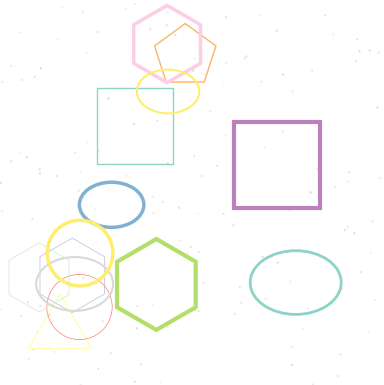[{"shape": "oval", "thickness": 2, "radius": 0.59, "center": [0.768, 0.266]}, {"shape": "square", "thickness": 1, "radius": 0.49, "center": [0.351, 0.673]}, {"shape": "triangle", "thickness": 1, "radius": 0.47, "center": [0.156, 0.142]}, {"shape": "hexagon", "thickness": 0.5, "radius": 0.48, "center": [0.188, 0.285]}, {"shape": "circle", "thickness": 0.5, "radius": 0.42, "center": [0.207, 0.203]}, {"shape": "oval", "thickness": 2.5, "radius": 0.42, "center": [0.29, 0.468]}, {"shape": "pentagon", "thickness": 1, "radius": 0.42, "center": [0.481, 0.855]}, {"shape": "hexagon", "thickness": 3, "radius": 0.59, "center": [0.406, 0.261]}, {"shape": "hexagon", "thickness": 2.5, "radius": 0.5, "center": [0.434, 0.886]}, {"shape": "oval", "thickness": 1.5, "radius": 0.5, "center": [0.194, 0.262]}, {"shape": "square", "thickness": 3, "radius": 0.56, "center": [0.719, 0.571]}, {"shape": "hexagon", "thickness": 0.5, "radius": 0.45, "center": [0.101, 0.279]}, {"shape": "oval", "thickness": 1.5, "radius": 0.41, "center": [0.437, 0.762]}, {"shape": "circle", "thickness": 2.5, "radius": 0.43, "center": [0.208, 0.343]}]